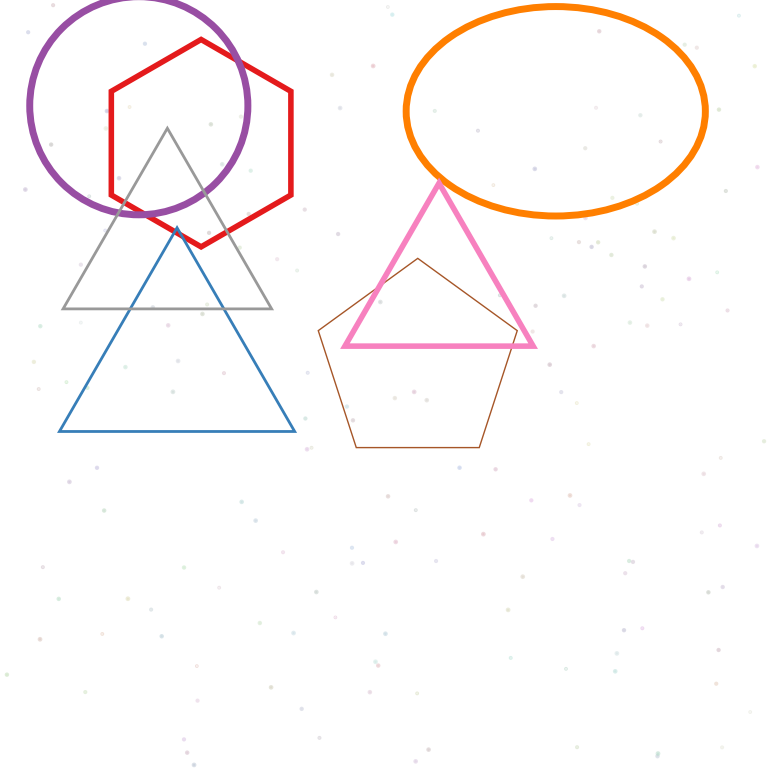[{"shape": "hexagon", "thickness": 2, "radius": 0.67, "center": [0.261, 0.814]}, {"shape": "triangle", "thickness": 1, "radius": 0.88, "center": [0.23, 0.528]}, {"shape": "circle", "thickness": 2.5, "radius": 0.71, "center": [0.18, 0.863]}, {"shape": "oval", "thickness": 2.5, "radius": 0.97, "center": [0.722, 0.855]}, {"shape": "pentagon", "thickness": 0.5, "radius": 0.68, "center": [0.543, 0.529]}, {"shape": "triangle", "thickness": 2, "radius": 0.71, "center": [0.57, 0.621]}, {"shape": "triangle", "thickness": 1, "radius": 0.78, "center": [0.217, 0.677]}]